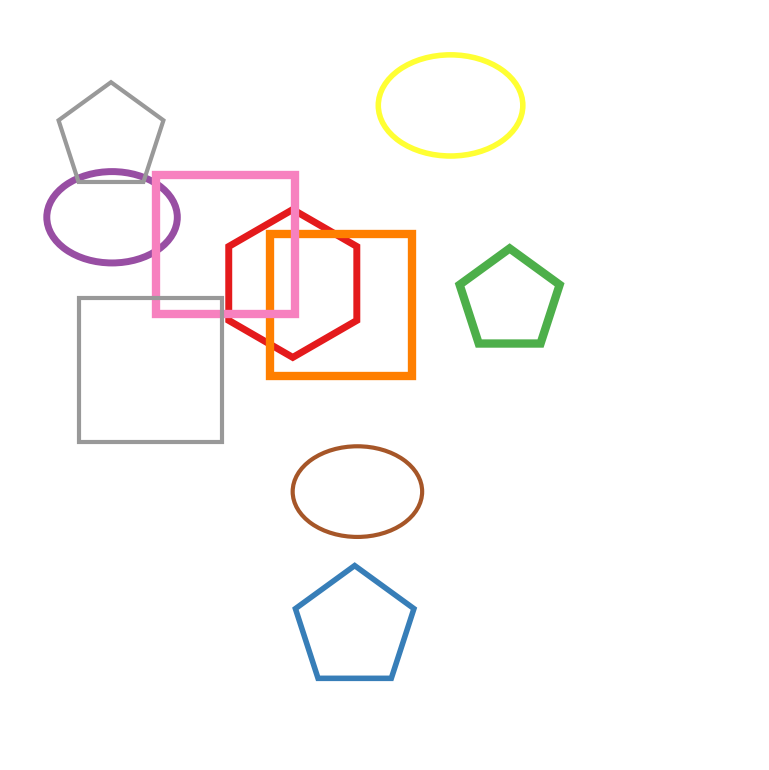[{"shape": "hexagon", "thickness": 2.5, "radius": 0.48, "center": [0.38, 0.632]}, {"shape": "pentagon", "thickness": 2, "radius": 0.4, "center": [0.461, 0.185]}, {"shape": "pentagon", "thickness": 3, "radius": 0.34, "center": [0.662, 0.609]}, {"shape": "oval", "thickness": 2.5, "radius": 0.42, "center": [0.146, 0.718]}, {"shape": "square", "thickness": 3, "radius": 0.46, "center": [0.443, 0.604]}, {"shape": "oval", "thickness": 2, "radius": 0.47, "center": [0.585, 0.863]}, {"shape": "oval", "thickness": 1.5, "radius": 0.42, "center": [0.464, 0.362]}, {"shape": "square", "thickness": 3, "radius": 0.45, "center": [0.293, 0.682]}, {"shape": "square", "thickness": 1.5, "radius": 0.47, "center": [0.195, 0.52]}, {"shape": "pentagon", "thickness": 1.5, "radius": 0.36, "center": [0.144, 0.822]}]